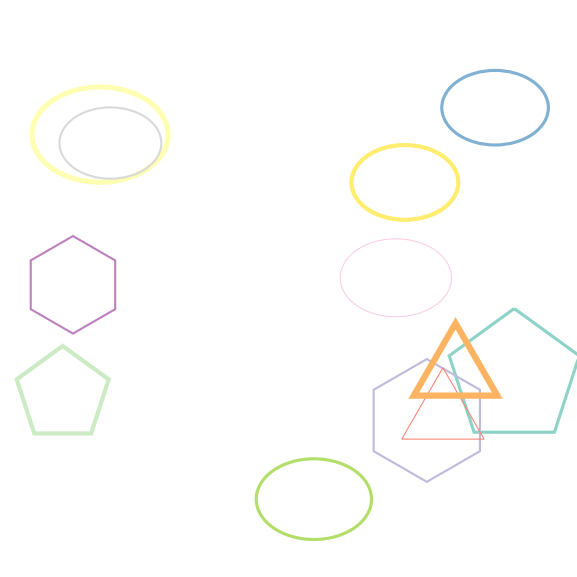[{"shape": "pentagon", "thickness": 1.5, "radius": 0.59, "center": [0.89, 0.346]}, {"shape": "oval", "thickness": 2.5, "radius": 0.59, "center": [0.173, 0.766]}, {"shape": "hexagon", "thickness": 1, "radius": 0.53, "center": [0.739, 0.271]}, {"shape": "triangle", "thickness": 0.5, "radius": 0.41, "center": [0.767, 0.28]}, {"shape": "oval", "thickness": 1.5, "radius": 0.46, "center": [0.857, 0.813]}, {"shape": "triangle", "thickness": 3, "radius": 0.42, "center": [0.789, 0.356]}, {"shape": "oval", "thickness": 1.5, "radius": 0.5, "center": [0.544, 0.135]}, {"shape": "oval", "thickness": 0.5, "radius": 0.48, "center": [0.685, 0.518]}, {"shape": "oval", "thickness": 1, "radius": 0.44, "center": [0.191, 0.751]}, {"shape": "hexagon", "thickness": 1, "radius": 0.42, "center": [0.126, 0.506]}, {"shape": "pentagon", "thickness": 2, "radius": 0.42, "center": [0.109, 0.316]}, {"shape": "oval", "thickness": 2, "radius": 0.46, "center": [0.701, 0.683]}]